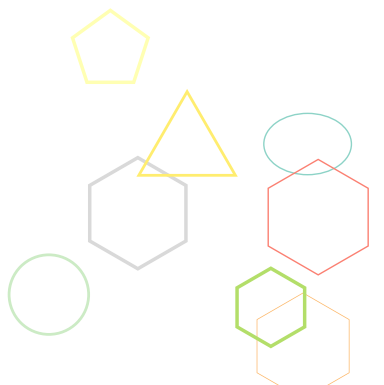[{"shape": "oval", "thickness": 1, "radius": 0.57, "center": [0.799, 0.626]}, {"shape": "pentagon", "thickness": 2.5, "radius": 0.52, "center": [0.287, 0.87]}, {"shape": "hexagon", "thickness": 1, "radius": 0.75, "center": [0.826, 0.436]}, {"shape": "hexagon", "thickness": 0.5, "radius": 0.69, "center": [0.787, 0.101]}, {"shape": "hexagon", "thickness": 2.5, "radius": 0.51, "center": [0.704, 0.202]}, {"shape": "hexagon", "thickness": 2.5, "radius": 0.72, "center": [0.358, 0.446]}, {"shape": "circle", "thickness": 2, "radius": 0.52, "center": [0.127, 0.235]}, {"shape": "triangle", "thickness": 2, "radius": 0.72, "center": [0.486, 0.617]}]